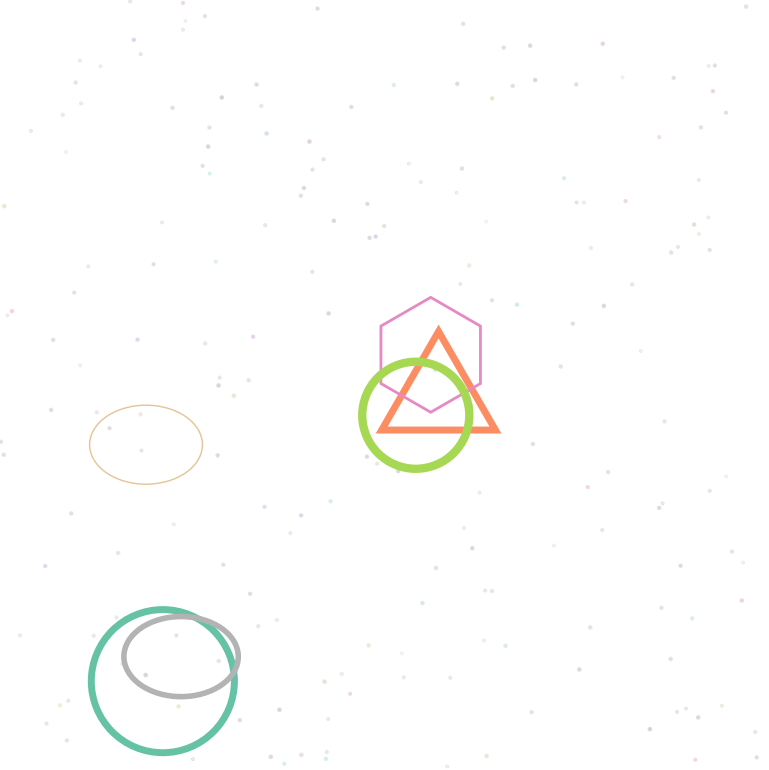[{"shape": "circle", "thickness": 2.5, "radius": 0.46, "center": [0.211, 0.115]}, {"shape": "triangle", "thickness": 2.5, "radius": 0.43, "center": [0.57, 0.484]}, {"shape": "hexagon", "thickness": 1, "radius": 0.37, "center": [0.559, 0.539]}, {"shape": "circle", "thickness": 3, "radius": 0.35, "center": [0.54, 0.461]}, {"shape": "oval", "thickness": 0.5, "radius": 0.37, "center": [0.19, 0.422]}, {"shape": "oval", "thickness": 2, "radius": 0.37, "center": [0.235, 0.147]}]